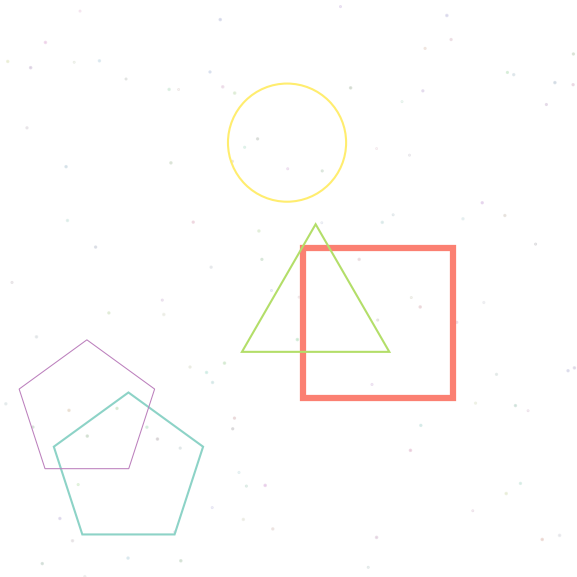[{"shape": "pentagon", "thickness": 1, "radius": 0.68, "center": [0.222, 0.184]}, {"shape": "square", "thickness": 3, "radius": 0.65, "center": [0.654, 0.44]}, {"shape": "triangle", "thickness": 1, "radius": 0.74, "center": [0.547, 0.464]}, {"shape": "pentagon", "thickness": 0.5, "radius": 0.62, "center": [0.15, 0.287]}, {"shape": "circle", "thickness": 1, "radius": 0.51, "center": [0.497, 0.752]}]